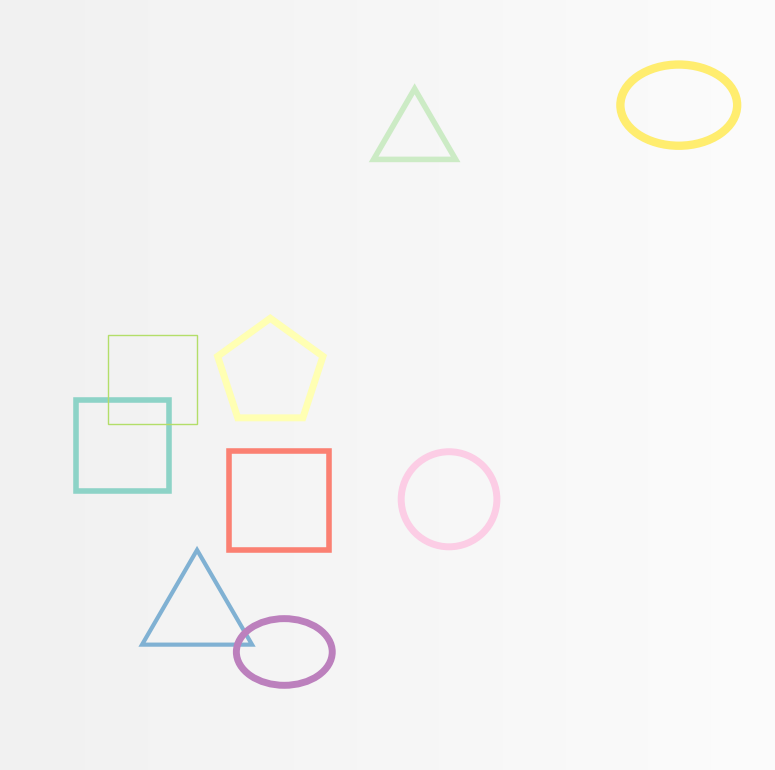[{"shape": "square", "thickness": 2, "radius": 0.3, "center": [0.158, 0.421]}, {"shape": "pentagon", "thickness": 2.5, "radius": 0.36, "center": [0.349, 0.515]}, {"shape": "square", "thickness": 2, "radius": 0.32, "center": [0.361, 0.35]}, {"shape": "triangle", "thickness": 1.5, "radius": 0.41, "center": [0.254, 0.204]}, {"shape": "square", "thickness": 0.5, "radius": 0.29, "center": [0.197, 0.507]}, {"shape": "circle", "thickness": 2.5, "radius": 0.31, "center": [0.579, 0.352]}, {"shape": "oval", "thickness": 2.5, "radius": 0.31, "center": [0.367, 0.153]}, {"shape": "triangle", "thickness": 2, "radius": 0.31, "center": [0.535, 0.824]}, {"shape": "oval", "thickness": 3, "radius": 0.38, "center": [0.876, 0.863]}]